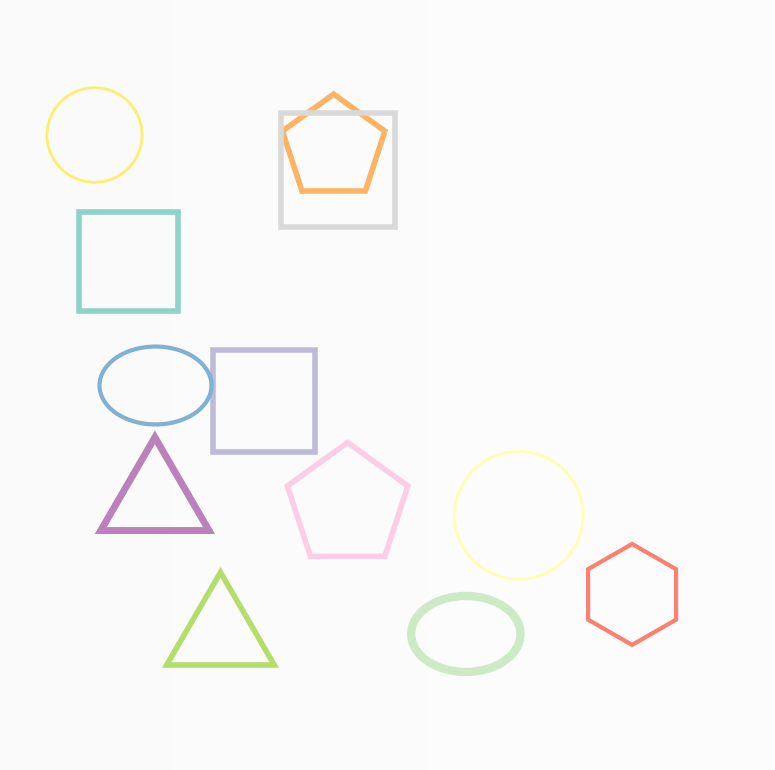[{"shape": "square", "thickness": 2, "radius": 0.32, "center": [0.166, 0.66]}, {"shape": "circle", "thickness": 1, "radius": 0.42, "center": [0.669, 0.331]}, {"shape": "square", "thickness": 2, "radius": 0.33, "center": [0.34, 0.479]}, {"shape": "hexagon", "thickness": 1.5, "radius": 0.33, "center": [0.816, 0.228]}, {"shape": "oval", "thickness": 1.5, "radius": 0.36, "center": [0.201, 0.499]}, {"shape": "pentagon", "thickness": 2, "radius": 0.35, "center": [0.431, 0.808]}, {"shape": "triangle", "thickness": 2, "radius": 0.4, "center": [0.285, 0.176]}, {"shape": "pentagon", "thickness": 2, "radius": 0.41, "center": [0.449, 0.344]}, {"shape": "square", "thickness": 2, "radius": 0.37, "center": [0.436, 0.779]}, {"shape": "triangle", "thickness": 2.5, "radius": 0.4, "center": [0.2, 0.351]}, {"shape": "oval", "thickness": 3, "radius": 0.35, "center": [0.601, 0.177]}, {"shape": "circle", "thickness": 1, "radius": 0.31, "center": [0.122, 0.825]}]